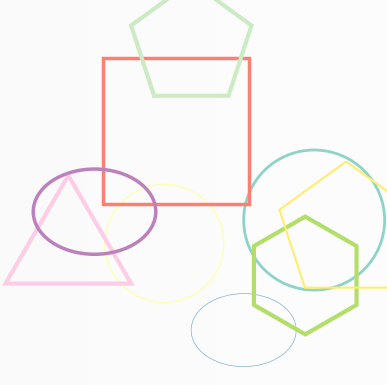[{"shape": "circle", "thickness": 2, "radius": 0.91, "center": [0.811, 0.428]}, {"shape": "circle", "thickness": 1, "radius": 0.77, "center": [0.424, 0.368]}, {"shape": "square", "thickness": 2.5, "radius": 0.94, "center": [0.454, 0.66]}, {"shape": "oval", "thickness": 0.5, "radius": 0.68, "center": [0.629, 0.142]}, {"shape": "hexagon", "thickness": 3, "radius": 0.76, "center": [0.788, 0.284]}, {"shape": "triangle", "thickness": 3, "radius": 0.94, "center": [0.176, 0.357]}, {"shape": "oval", "thickness": 2.5, "radius": 0.79, "center": [0.244, 0.45]}, {"shape": "pentagon", "thickness": 3, "radius": 0.82, "center": [0.494, 0.883]}, {"shape": "pentagon", "thickness": 1.5, "radius": 0.9, "center": [0.893, 0.399]}]